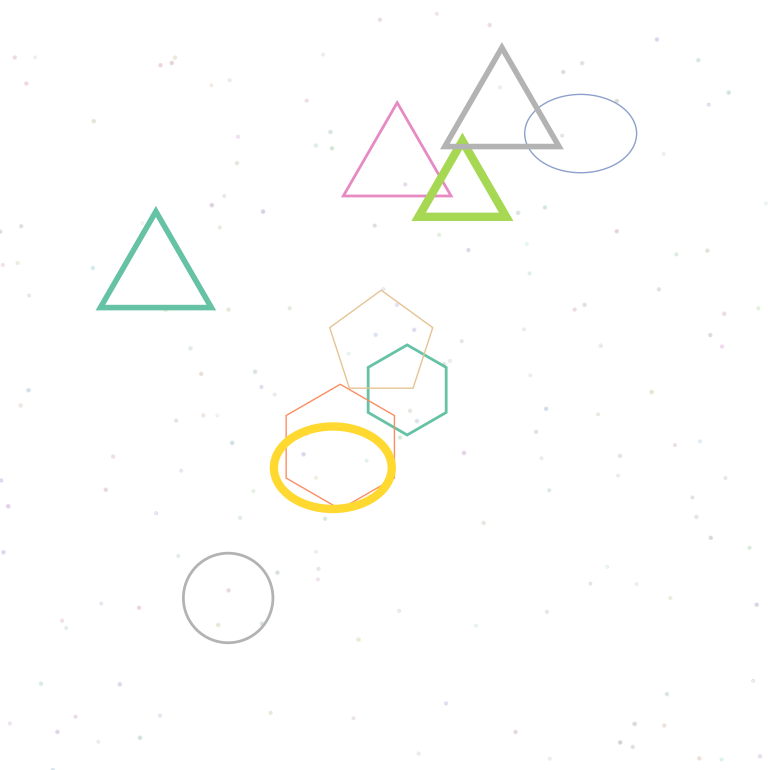[{"shape": "hexagon", "thickness": 1, "radius": 0.29, "center": [0.529, 0.494]}, {"shape": "triangle", "thickness": 2, "radius": 0.42, "center": [0.202, 0.642]}, {"shape": "hexagon", "thickness": 0.5, "radius": 0.41, "center": [0.442, 0.42]}, {"shape": "oval", "thickness": 0.5, "radius": 0.36, "center": [0.754, 0.827]}, {"shape": "triangle", "thickness": 1, "radius": 0.4, "center": [0.516, 0.786]}, {"shape": "triangle", "thickness": 3, "radius": 0.33, "center": [0.601, 0.751]}, {"shape": "oval", "thickness": 3, "radius": 0.38, "center": [0.432, 0.393]}, {"shape": "pentagon", "thickness": 0.5, "radius": 0.35, "center": [0.495, 0.553]}, {"shape": "circle", "thickness": 1, "radius": 0.29, "center": [0.296, 0.223]}, {"shape": "triangle", "thickness": 2, "radius": 0.43, "center": [0.652, 0.852]}]